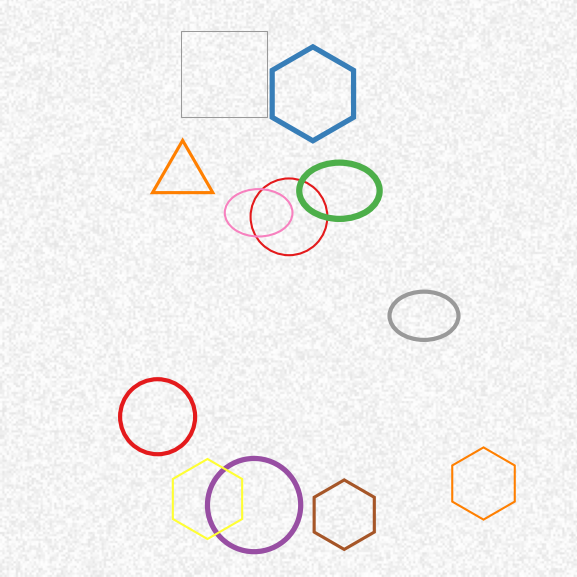[{"shape": "circle", "thickness": 1, "radius": 0.33, "center": [0.5, 0.624]}, {"shape": "circle", "thickness": 2, "radius": 0.32, "center": [0.273, 0.278]}, {"shape": "hexagon", "thickness": 2.5, "radius": 0.41, "center": [0.542, 0.837]}, {"shape": "oval", "thickness": 3, "radius": 0.35, "center": [0.588, 0.669]}, {"shape": "circle", "thickness": 2.5, "radius": 0.4, "center": [0.44, 0.125]}, {"shape": "hexagon", "thickness": 1, "radius": 0.31, "center": [0.837, 0.162]}, {"shape": "triangle", "thickness": 1.5, "radius": 0.3, "center": [0.316, 0.696]}, {"shape": "hexagon", "thickness": 1, "radius": 0.35, "center": [0.359, 0.135]}, {"shape": "hexagon", "thickness": 1.5, "radius": 0.3, "center": [0.596, 0.108]}, {"shape": "oval", "thickness": 1, "radius": 0.29, "center": [0.448, 0.631]}, {"shape": "oval", "thickness": 2, "radius": 0.3, "center": [0.734, 0.452]}, {"shape": "square", "thickness": 0.5, "radius": 0.37, "center": [0.388, 0.871]}]